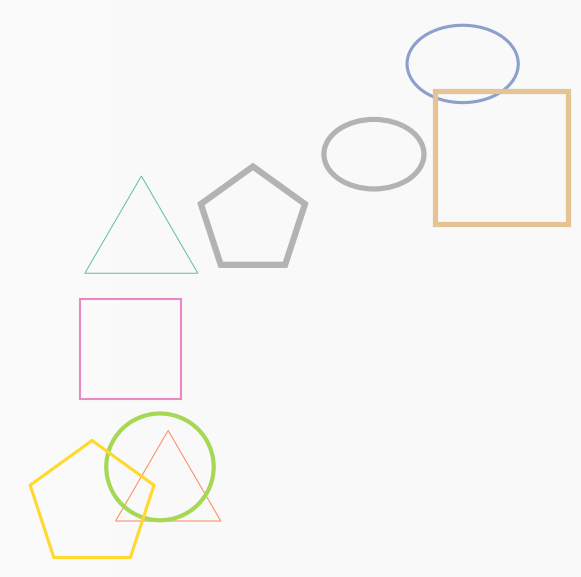[{"shape": "triangle", "thickness": 0.5, "radius": 0.56, "center": [0.243, 0.582]}, {"shape": "triangle", "thickness": 0.5, "radius": 0.52, "center": [0.289, 0.149]}, {"shape": "oval", "thickness": 1.5, "radius": 0.48, "center": [0.796, 0.888]}, {"shape": "square", "thickness": 1, "radius": 0.43, "center": [0.225, 0.395]}, {"shape": "circle", "thickness": 2, "radius": 0.46, "center": [0.275, 0.191]}, {"shape": "pentagon", "thickness": 1.5, "radius": 0.56, "center": [0.158, 0.124]}, {"shape": "square", "thickness": 2.5, "radius": 0.58, "center": [0.863, 0.726]}, {"shape": "pentagon", "thickness": 3, "radius": 0.47, "center": [0.435, 0.617]}, {"shape": "oval", "thickness": 2.5, "radius": 0.43, "center": [0.643, 0.732]}]